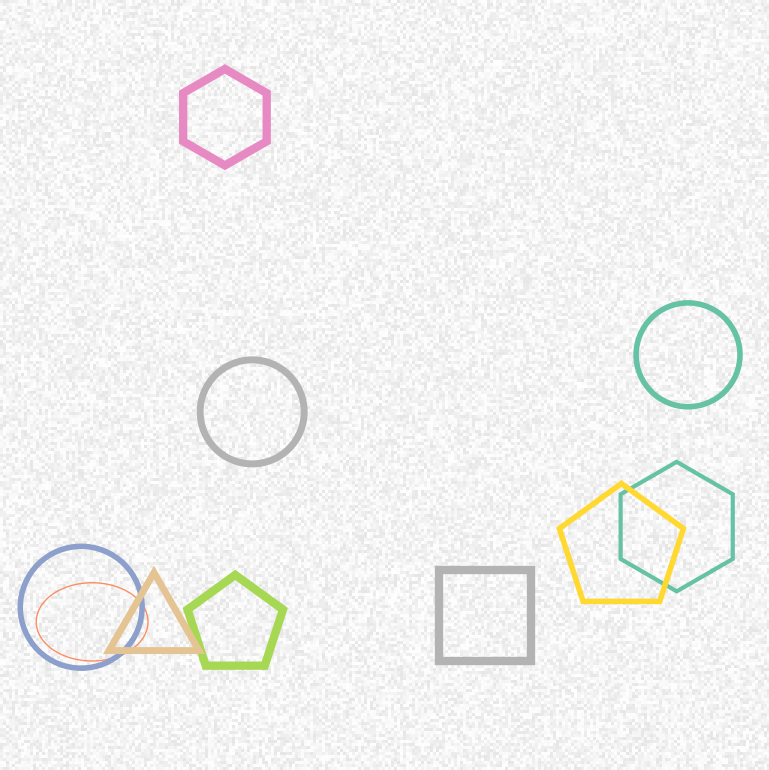[{"shape": "circle", "thickness": 2, "radius": 0.34, "center": [0.894, 0.539]}, {"shape": "hexagon", "thickness": 1.5, "radius": 0.42, "center": [0.879, 0.316]}, {"shape": "oval", "thickness": 0.5, "radius": 0.36, "center": [0.12, 0.192]}, {"shape": "circle", "thickness": 2, "radius": 0.4, "center": [0.105, 0.211]}, {"shape": "hexagon", "thickness": 3, "radius": 0.31, "center": [0.292, 0.848]}, {"shape": "pentagon", "thickness": 3, "radius": 0.33, "center": [0.306, 0.188]}, {"shape": "pentagon", "thickness": 2, "radius": 0.42, "center": [0.807, 0.287]}, {"shape": "triangle", "thickness": 2.5, "radius": 0.34, "center": [0.2, 0.189]}, {"shape": "square", "thickness": 3, "radius": 0.3, "center": [0.63, 0.2]}, {"shape": "circle", "thickness": 2.5, "radius": 0.34, "center": [0.327, 0.465]}]